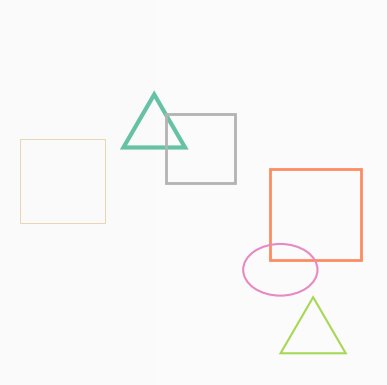[{"shape": "triangle", "thickness": 3, "radius": 0.46, "center": [0.398, 0.663]}, {"shape": "square", "thickness": 2, "radius": 0.59, "center": [0.814, 0.443]}, {"shape": "oval", "thickness": 1.5, "radius": 0.48, "center": [0.723, 0.299]}, {"shape": "triangle", "thickness": 1.5, "radius": 0.49, "center": [0.808, 0.131]}, {"shape": "square", "thickness": 0.5, "radius": 0.55, "center": [0.161, 0.53]}, {"shape": "square", "thickness": 2, "radius": 0.45, "center": [0.517, 0.614]}]